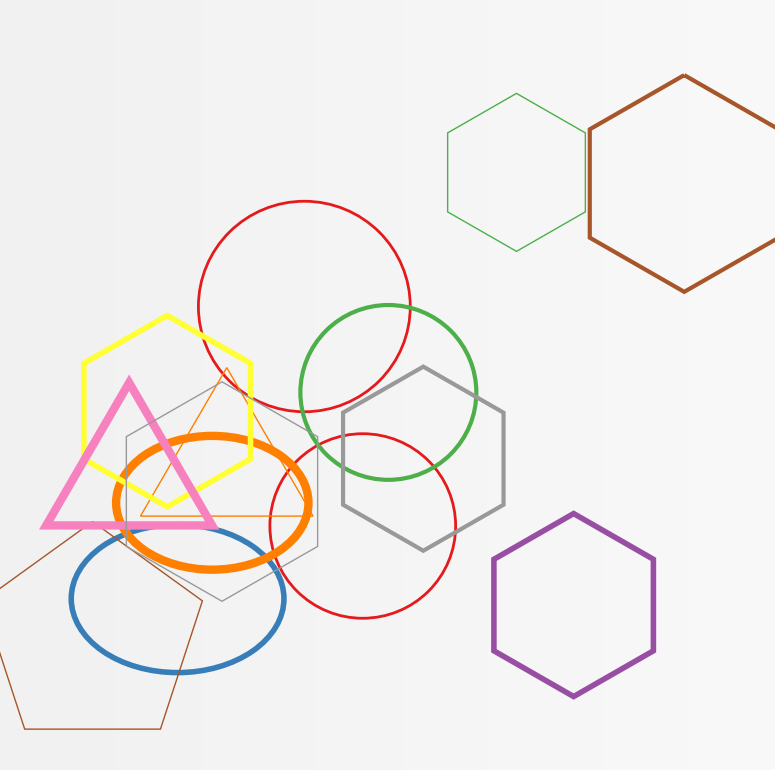[{"shape": "circle", "thickness": 1, "radius": 0.68, "center": [0.393, 0.602]}, {"shape": "circle", "thickness": 1, "radius": 0.6, "center": [0.468, 0.317]}, {"shape": "oval", "thickness": 2, "radius": 0.69, "center": [0.229, 0.223]}, {"shape": "circle", "thickness": 1.5, "radius": 0.57, "center": [0.501, 0.49]}, {"shape": "hexagon", "thickness": 0.5, "radius": 0.51, "center": [0.666, 0.776]}, {"shape": "hexagon", "thickness": 2, "radius": 0.59, "center": [0.74, 0.214]}, {"shape": "triangle", "thickness": 0.5, "radius": 0.64, "center": [0.293, 0.394]}, {"shape": "oval", "thickness": 3, "radius": 0.62, "center": [0.274, 0.347]}, {"shape": "hexagon", "thickness": 2, "radius": 0.62, "center": [0.216, 0.466]}, {"shape": "hexagon", "thickness": 1.5, "radius": 0.7, "center": [0.883, 0.762]}, {"shape": "pentagon", "thickness": 0.5, "radius": 0.75, "center": [0.119, 0.174]}, {"shape": "triangle", "thickness": 3, "radius": 0.62, "center": [0.167, 0.379]}, {"shape": "hexagon", "thickness": 1.5, "radius": 0.6, "center": [0.546, 0.404]}, {"shape": "hexagon", "thickness": 0.5, "radius": 0.71, "center": [0.286, 0.362]}]